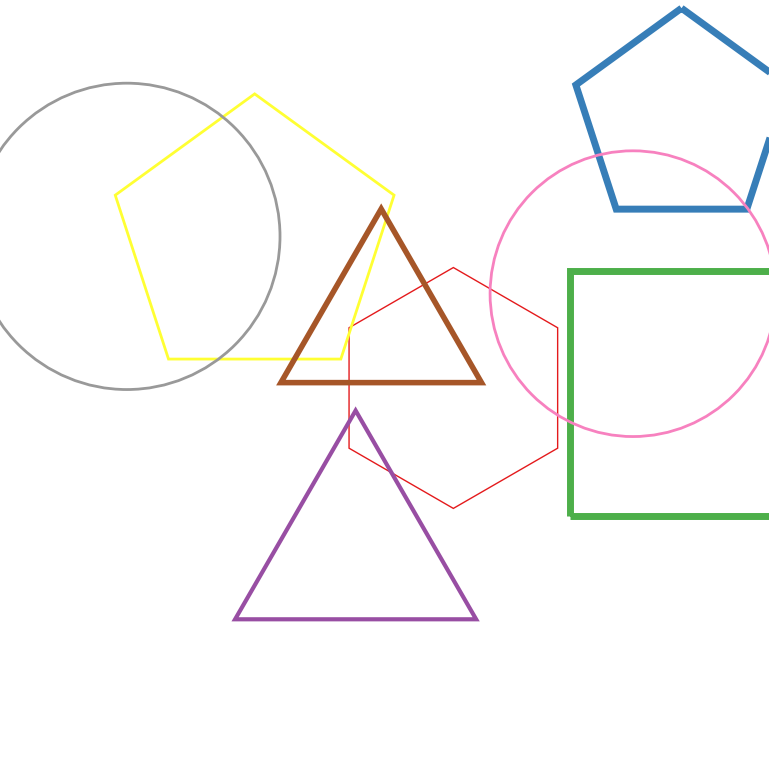[{"shape": "hexagon", "thickness": 0.5, "radius": 0.78, "center": [0.589, 0.496]}, {"shape": "pentagon", "thickness": 2.5, "radius": 0.72, "center": [0.885, 0.845]}, {"shape": "square", "thickness": 2.5, "radius": 0.8, "center": [0.899, 0.489]}, {"shape": "triangle", "thickness": 1.5, "radius": 0.9, "center": [0.462, 0.286]}, {"shape": "pentagon", "thickness": 1, "radius": 0.95, "center": [0.331, 0.688]}, {"shape": "triangle", "thickness": 2, "radius": 0.75, "center": [0.495, 0.578]}, {"shape": "circle", "thickness": 1, "radius": 0.93, "center": [0.822, 0.619]}, {"shape": "circle", "thickness": 1, "radius": 0.99, "center": [0.165, 0.693]}]